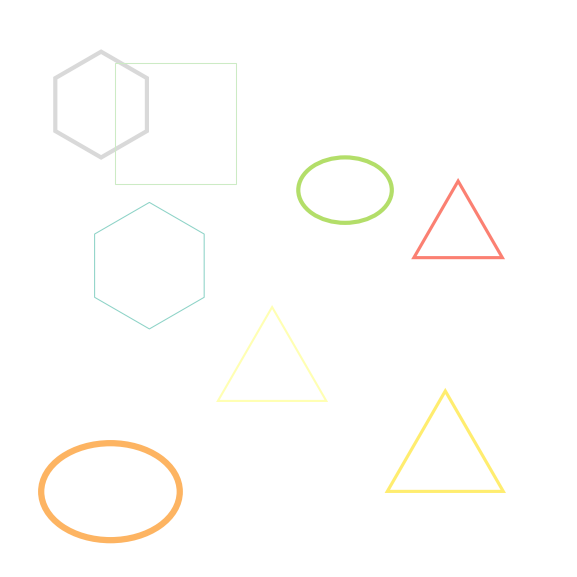[{"shape": "hexagon", "thickness": 0.5, "radius": 0.55, "center": [0.259, 0.539]}, {"shape": "triangle", "thickness": 1, "radius": 0.54, "center": [0.471, 0.359]}, {"shape": "triangle", "thickness": 1.5, "radius": 0.44, "center": [0.793, 0.597]}, {"shape": "oval", "thickness": 3, "radius": 0.6, "center": [0.191, 0.148]}, {"shape": "oval", "thickness": 2, "radius": 0.4, "center": [0.597, 0.67]}, {"shape": "hexagon", "thickness": 2, "radius": 0.46, "center": [0.175, 0.818]}, {"shape": "square", "thickness": 0.5, "radius": 0.52, "center": [0.304, 0.785]}, {"shape": "triangle", "thickness": 1.5, "radius": 0.58, "center": [0.771, 0.206]}]